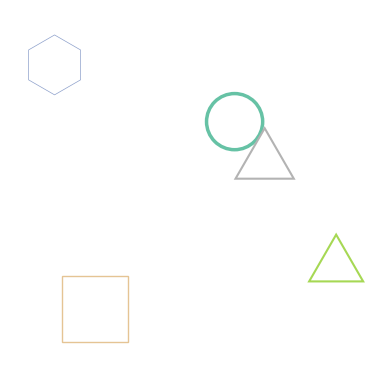[{"shape": "circle", "thickness": 2.5, "radius": 0.36, "center": [0.609, 0.684]}, {"shape": "hexagon", "thickness": 0.5, "radius": 0.39, "center": [0.142, 0.831]}, {"shape": "triangle", "thickness": 1.5, "radius": 0.4, "center": [0.873, 0.31]}, {"shape": "square", "thickness": 1, "radius": 0.43, "center": [0.247, 0.197]}, {"shape": "triangle", "thickness": 1.5, "radius": 0.44, "center": [0.687, 0.58]}]